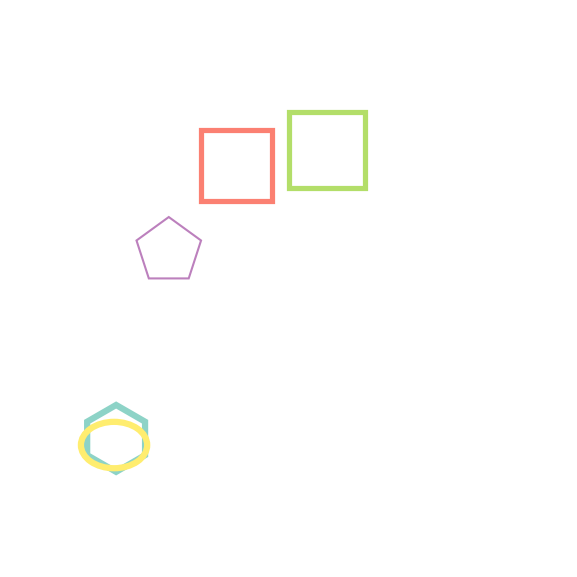[{"shape": "hexagon", "thickness": 3, "radius": 0.29, "center": [0.201, 0.24]}, {"shape": "square", "thickness": 2.5, "radius": 0.31, "center": [0.41, 0.712]}, {"shape": "square", "thickness": 2.5, "radius": 0.33, "center": [0.566, 0.74]}, {"shape": "pentagon", "thickness": 1, "radius": 0.29, "center": [0.292, 0.565]}, {"shape": "oval", "thickness": 3, "radius": 0.29, "center": [0.197, 0.229]}]